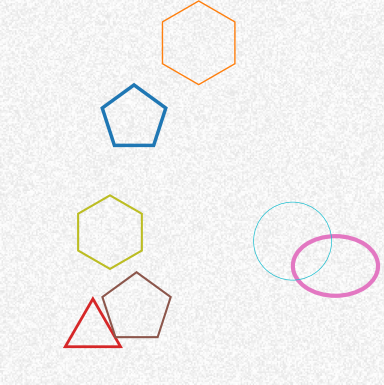[{"shape": "pentagon", "thickness": 2.5, "radius": 0.43, "center": [0.348, 0.693]}, {"shape": "hexagon", "thickness": 1, "radius": 0.54, "center": [0.516, 0.889]}, {"shape": "triangle", "thickness": 2, "radius": 0.41, "center": [0.241, 0.141]}, {"shape": "pentagon", "thickness": 1.5, "radius": 0.47, "center": [0.355, 0.2]}, {"shape": "oval", "thickness": 3, "radius": 0.55, "center": [0.871, 0.309]}, {"shape": "hexagon", "thickness": 1.5, "radius": 0.48, "center": [0.286, 0.397]}, {"shape": "circle", "thickness": 0.5, "radius": 0.51, "center": [0.76, 0.374]}]